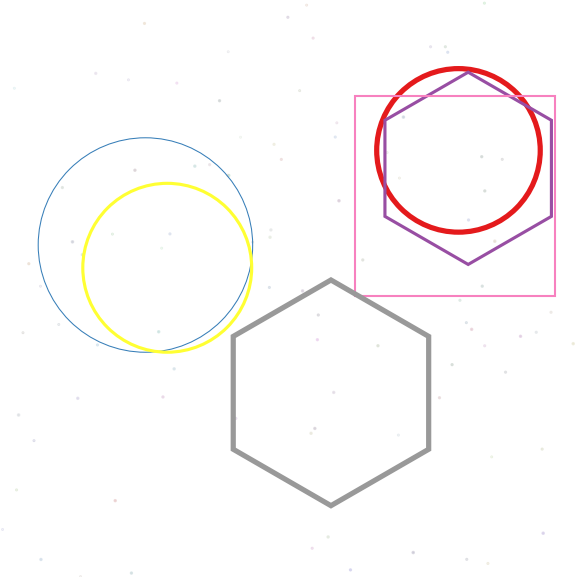[{"shape": "circle", "thickness": 2.5, "radius": 0.71, "center": [0.794, 0.739]}, {"shape": "circle", "thickness": 0.5, "radius": 0.93, "center": [0.252, 0.575]}, {"shape": "hexagon", "thickness": 1.5, "radius": 0.83, "center": [0.811, 0.708]}, {"shape": "circle", "thickness": 1.5, "radius": 0.73, "center": [0.29, 0.535]}, {"shape": "square", "thickness": 1, "radius": 0.86, "center": [0.788, 0.66]}, {"shape": "hexagon", "thickness": 2.5, "radius": 0.98, "center": [0.573, 0.319]}]